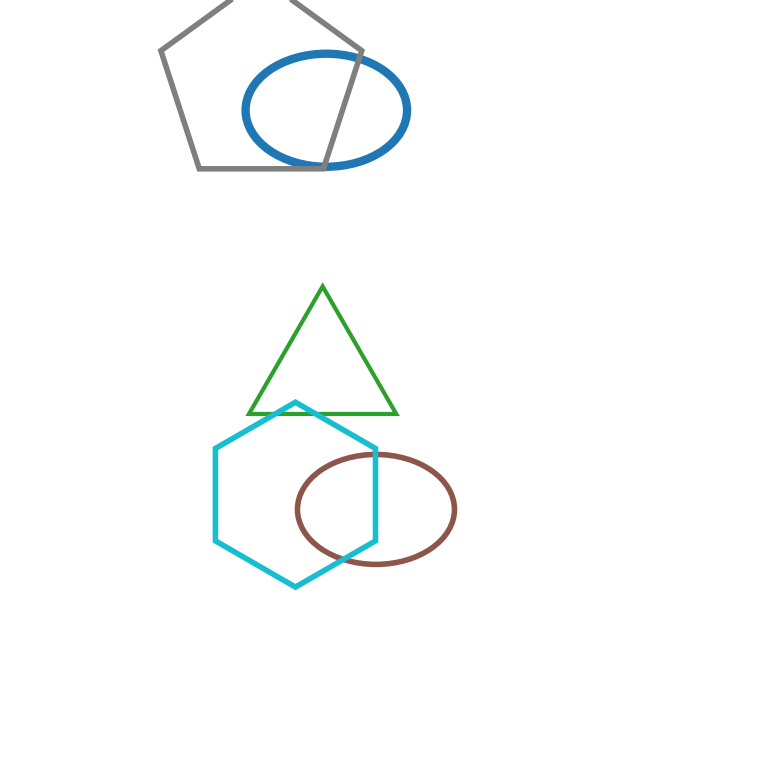[{"shape": "oval", "thickness": 3, "radius": 0.52, "center": [0.424, 0.857]}, {"shape": "triangle", "thickness": 1.5, "radius": 0.55, "center": [0.419, 0.518]}, {"shape": "oval", "thickness": 2, "radius": 0.51, "center": [0.488, 0.338]}, {"shape": "pentagon", "thickness": 2, "radius": 0.69, "center": [0.339, 0.892]}, {"shape": "hexagon", "thickness": 2, "radius": 0.6, "center": [0.384, 0.358]}]